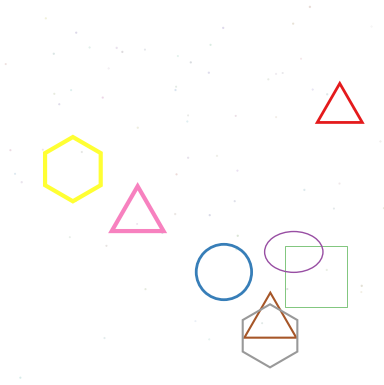[{"shape": "triangle", "thickness": 2, "radius": 0.34, "center": [0.883, 0.716]}, {"shape": "circle", "thickness": 2, "radius": 0.36, "center": [0.582, 0.293]}, {"shape": "square", "thickness": 0.5, "radius": 0.4, "center": [0.821, 0.282]}, {"shape": "oval", "thickness": 1, "radius": 0.38, "center": [0.763, 0.346]}, {"shape": "hexagon", "thickness": 3, "radius": 0.42, "center": [0.189, 0.561]}, {"shape": "triangle", "thickness": 1.5, "radius": 0.39, "center": [0.702, 0.162]}, {"shape": "triangle", "thickness": 3, "radius": 0.39, "center": [0.358, 0.439]}, {"shape": "hexagon", "thickness": 1.5, "radius": 0.41, "center": [0.701, 0.128]}]